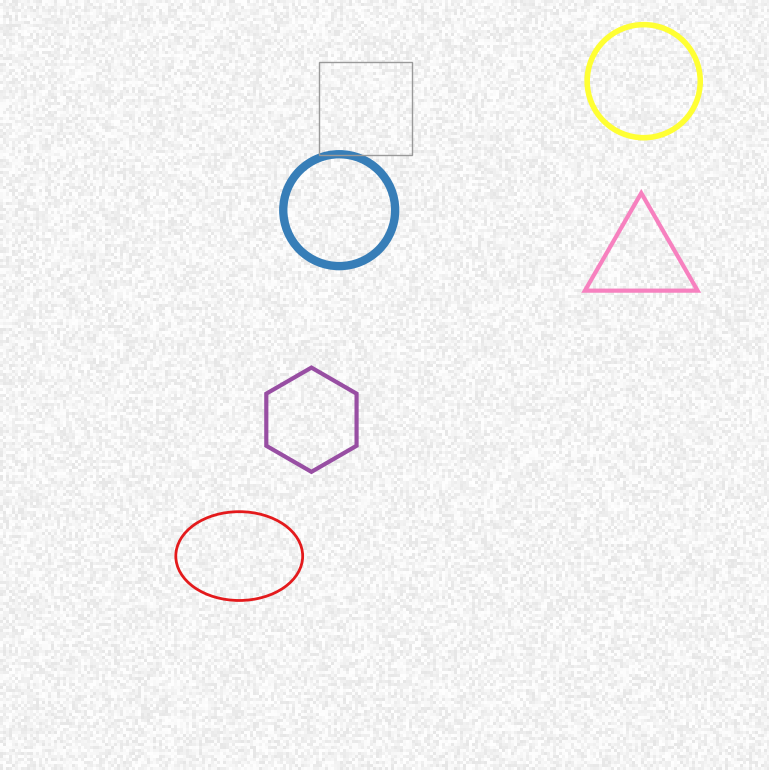[{"shape": "oval", "thickness": 1, "radius": 0.41, "center": [0.311, 0.278]}, {"shape": "circle", "thickness": 3, "radius": 0.36, "center": [0.441, 0.727]}, {"shape": "hexagon", "thickness": 1.5, "radius": 0.34, "center": [0.404, 0.455]}, {"shape": "circle", "thickness": 2, "radius": 0.37, "center": [0.836, 0.895]}, {"shape": "triangle", "thickness": 1.5, "radius": 0.42, "center": [0.833, 0.665]}, {"shape": "square", "thickness": 0.5, "radius": 0.3, "center": [0.474, 0.859]}]